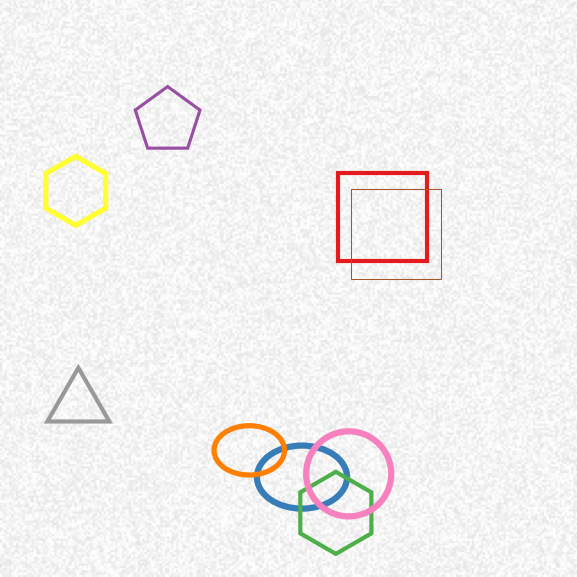[{"shape": "square", "thickness": 2, "radius": 0.38, "center": [0.662, 0.623]}, {"shape": "oval", "thickness": 3, "radius": 0.39, "center": [0.523, 0.173]}, {"shape": "hexagon", "thickness": 2, "radius": 0.36, "center": [0.582, 0.111]}, {"shape": "pentagon", "thickness": 1.5, "radius": 0.29, "center": [0.29, 0.79]}, {"shape": "oval", "thickness": 2.5, "radius": 0.31, "center": [0.432, 0.219]}, {"shape": "hexagon", "thickness": 2.5, "radius": 0.3, "center": [0.131, 0.669]}, {"shape": "square", "thickness": 0.5, "radius": 0.39, "center": [0.686, 0.595]}, {"shape": "circle", "thickness": 3, "radius": 0.37, "center": [0.604, 0.179]}, {"shape": "triangle", "thickness": 2, "radius": 0.31, "center": [0.136, 0.3]}]